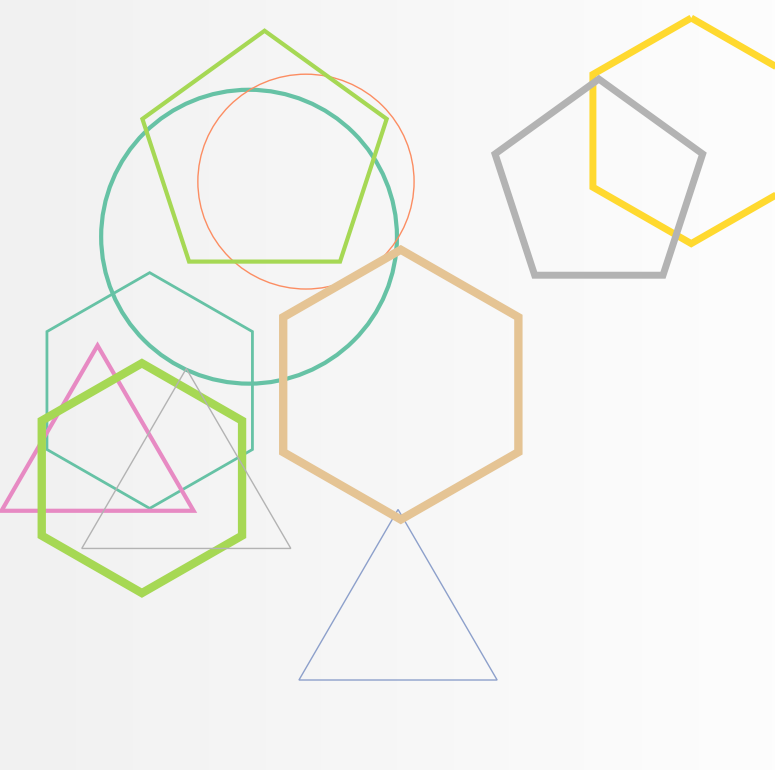[{"shape": "hexagon", "thickness": 1, "radius": 0.77, "center": [0.193, 0.493]}, {"shape": "circle", "thickness": 1.5, "radius": 0.95, "center": [0.321, 0.693]}, {"shape": "circle", "thickness": 0.5, "radius": 0.7, "center": [0.395, 0.764]}, {"shape": "triangle", "thickness": 0.5, "radius": 0.74, "center": [0.514, 0.191]}, {"shape": "triangle", "thickness": 1.5, "radius": 0.72, "center": [0.126, 0.408]}, {"shape": "pentagon", "thickness": 1.5, "radius": 0.83, "center": [0.341, 0.794]}, {"shape": "hexagon", "thickness": 3, "radius": 0.75, "center": [0.183, 0.379]}, {"shape": "hexagon", "thickness": 2.5, "radius": 0.73, "center": [0.892, 0.83]}, {"shape": "hexagon", "thickness": 3, "radius": 0.88, "center": [0.517, 0.5]}, {"shape": "triangle", "thickness": 0.5, "radius": 0.78, "center": [0.24, 0.366]}, {"shape": "pentagon", "thickness": 2.5, "radius": 0.7, "center": [0.773, 0.757]}]